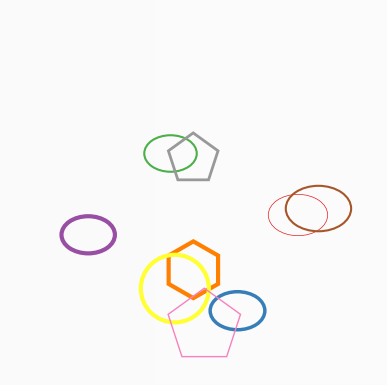[{"shape": "oval", "thickness": 0.5, "radius": 0.38, "center": [0.769, 0.441]}, {"shape": "oval", "thickness": 2.5, "radius": 0.35, "center": [0.613, 0.193]}, {"shape": "oval", "thickness": 1.5, "radius": 0.34, "center": [0.44, 0.601]}, {"shape": "oval", "thickness": 3, "radius": 0.34, "center": [0.228, 0.39]}, {"shape": "hexagon", "thickness": 3, "radius": 0.37, "center": [0.499, 0.299]}, {"shape": "circle", "thickness": 3, "radius": 0.44, "center": [0.451, 0.25]}, {"shape": "oval", "thickness": 1.5, "radius": 0.42, "center": [0.822, 0.458]}, {"shape": "pentagon", "thickness": 1, "radius": 0.49, "center": [0.527, 0.153]}, {"shape": "pentagon", "thickness": 2, "radius": 0.34, "center": [0.499, 0.587]}]